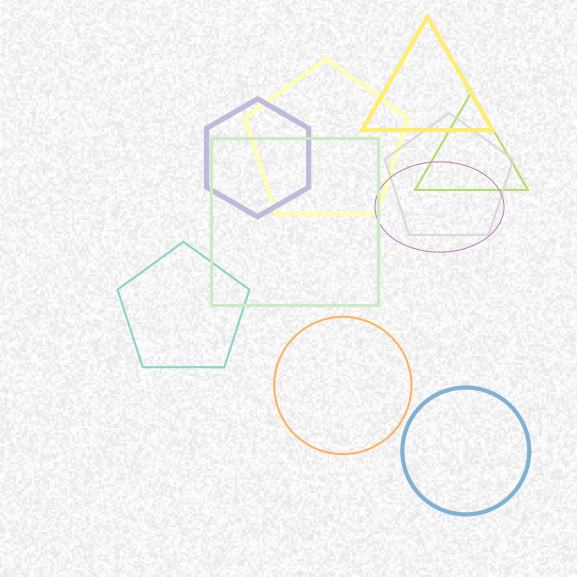[{"shape": "pentagon", "thickness": 1, "radius": 0.6, "center": [0.318, 0.46]}, {"shape": "pentagon", "thickness": 2, "radius": 0.74, "center": [0.565, 0.749]}, {"shape": "hexagon", "thickness": 2.5, "radius": 0.51, "center": [0.446, 0.726]}, {"shape": "circle", "thickness": 2, "radius": 0.55, "center": [0.807, 0.218]}, {"shape": "circle", "thickness": 1, "radius": 0.59, "center": [0.594, 0.332]}, {"shape": "triangle", "thickness": 1, "radius": 0.57, "center": [0.816, 0.727]}, {"shape": "pentagon", "thickness": 1, "radius": 0.58, "center": [0.777, 0.687]}, {"shape": "oval", "thickness": 0.5, "radius": 0.56, "center": [0.761, 0.641]}, {"shape": "square", "thickness": 1.5, "radius": 0.72, "center": [0.51, 0.615]}, {"shape": "triangle", "thickness": 2, "radius": 0.65, "center": [0.74, 0.839]}]